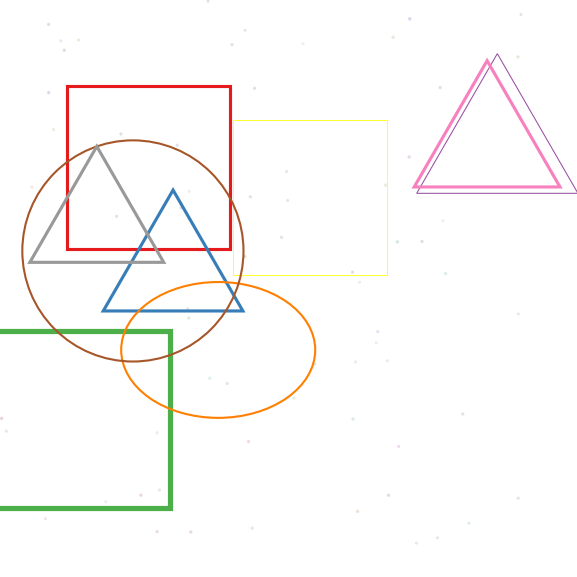[{"shape": "square", "thickness": 1.5, "radius": 0.7, "center": [0.257, 0.709]}, {"shape": "triangle", "thickness": 1.5, "radius": 0.7, "center": [0.3, 0.53]}, {"shape": "square", "thickness": 2.5, "radius": 0.77, "center": [0.141, 0.272]}, {"shape": "triangle", "thickness": 0.5, "radius": 0.81, "center": [0.861, 0.745]}, {"shape": "oval", "thickness": 1, "radius": 0.84, "center": [0.378, 0.393]}, {"shape": "square", "thickness": 0.5, "radius": 0.67, "center": [0.537, 0.657]}, {"shape": "circle", "thickness": 1, "radius": 0.96, "center": [0.23, 0.565]}, {"shape": "triangle", "thickness": 1.5, "radius": 0.73, "center": [0.843, 0.748]}, {"shape": "triangle", "thickness": 1.5, "radius": 0.67, "center": [0.168, 0.612]}]